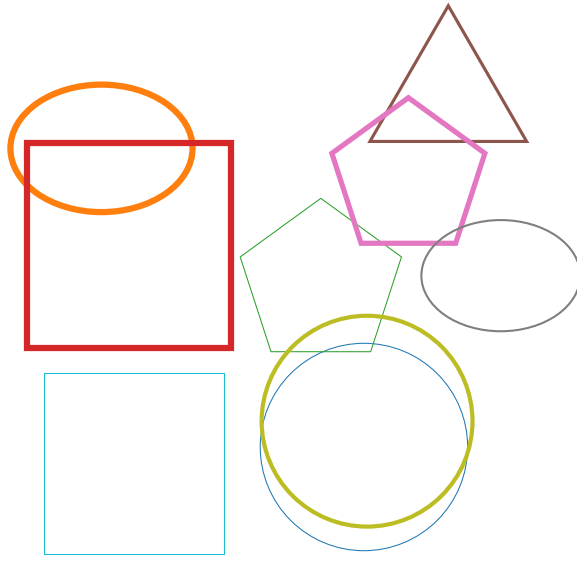[{"shape": "circle", "thickness": 0.5, "radius": 0.9, "center": [0.63, 0.225]}, {"shape": "oval", "thickness": 3, "radius": 0.79, "center": [0.176, 0.742]}, {"shape": "pentagon", "thickness": 0.5, "radius": 0.73, "center": [0.556, 0.509]}, {"shape": "square", "thickness": 3, "radius": 0.89, "center": [0.223, 0.574]}, {"shape": "triangle", "thickness": 1.5, "radius": 0.78, "center": [0.776, 0.833]}, {"shape": "pentagon", "thickness": 2.5, "radius": 0.7, "center": [0.707, 0.691]}, {"shape": "oval", "thickness": 1, "radius": 0.69, "center": [0.867, 0.522]}, {"shape": "circle", "thickness": 2, "radius": 0.91, "center": [0.636, 0.27]}, {"shape": "square", "thickness": 0.5, "radius": 0.78, "center": [0.232, 0.196]}]